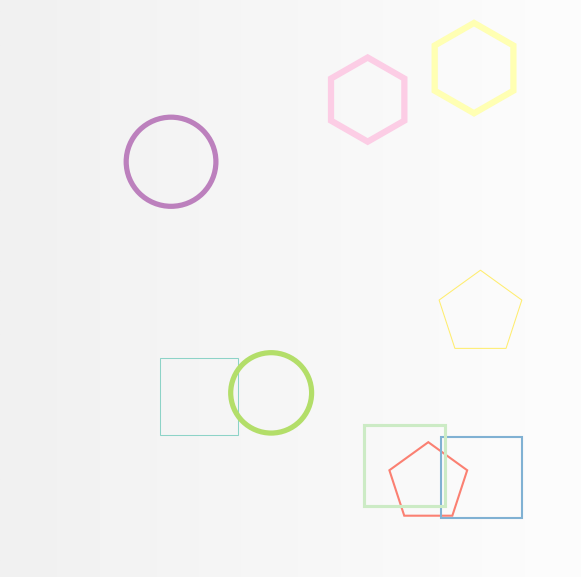[{"shape": "square", "thickness": 0.5, "radius": 0.34, "center": [0.342, 0.313]}, {"shape": "hexagon", "thickness": 3, "radius": 0.39, "center": [0.816, 0.881]}, {"shape": "pentagon", "thickness": 1, "radius": 0.35, "center": [0.737, 0.163]}, {"shape": "square", "thickness": 1, "radius": 0.35, "center": [0.828, 0.172]}, {"shape": "circle", "thickness": 2.5, "radius": 0.35, "center": [0.467, 0.319]}, {"shape": "hexagon", "thickness": 3, "radius": 0.36, "center": [0.633, 0.827]}, {"shape": "circle", "thickness": 2.5, "radius": 0.39, "center": [0.294, 0.719]}, {"shape": "square", "thickness": 1.5, "radius": 0.35, "center": [0.696, 0.193]}, {"shape": "pentagon", "thickness": 0.5, "radius": 0.37, "center": [0.827, 0.456]}]